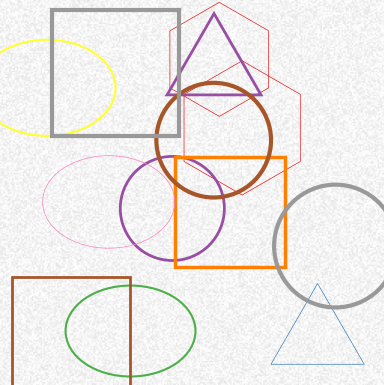[{"shape": "hexagon", "thickness": 0.5, "radius": 0.74, "center": [0.57, 0.846]}, {"shape": "hexagon", "thickness": 0.5, "radius": 0.87, "center": [0.629, 0.668]}, {"shape": "triangle", "thickness": 0.5, "radius": 0.7, "center": [0.825, 0.124]}, {"shape": "oval", "thickness": 1.5, "radius": 0.84, "center": [0.339, 0.14]}, {"shape": "circle", "thickness": 2, "radius": 0.68, "center": [0.448, 0.459]}, {"shape": "triangle", "thickness": 2, "radius": 0.7, "center": [0.556, 0.824]}, {"shape": "square", "thickness": 2.5, "radius": 0.71, "center": [0.598, 0.449]}, {"shape": "oval", "thickness": 1.5, "radius": 0.89, "center": [0.122, 0.772]}, {"shape": "square", "thickness": 2, "radius": 0.77, "center": [0.185, 0.127]}, {"shape": "circle", "thickness": 3, "radius": 0.74, "center": [0.555, 0.636]}, {"shape": "oval", "thickness": 0.5, "radius": 0.86, "center": [0.282, 0.475]}, {"shape": "square", "thickness": 3, "radius": 0.82, "center": [0.3, 0.81]}, {"shape": "circle", "thickness": 3, "radius": 0.8, "center": [0.871, 0.361]}]